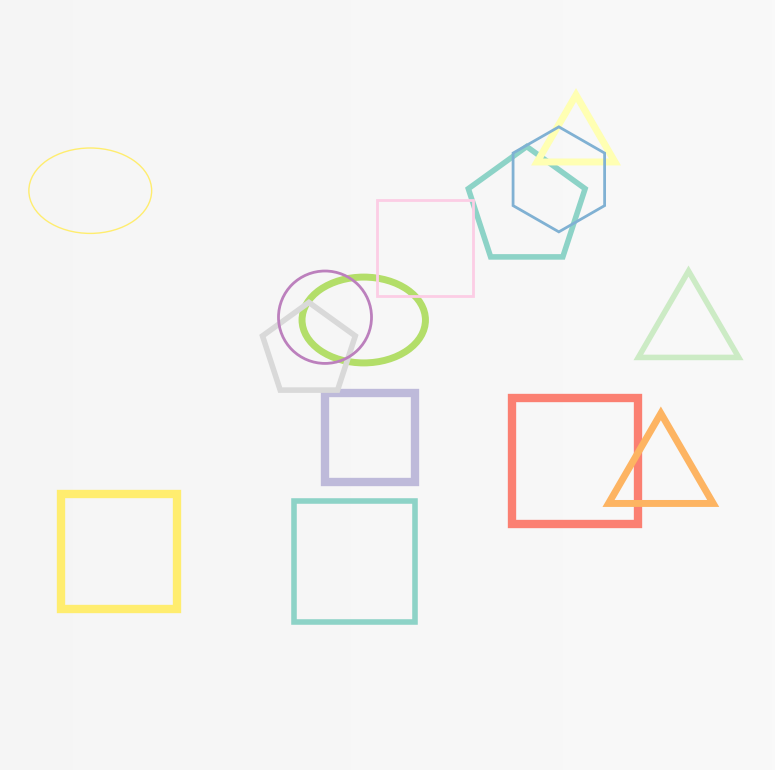[{"shape": "square", "thickness": 2, "radius": 0.39, "center": [0.458, 0.271]}, {"shape": "pentagon", "thickness": 2, "radius": 0.4, "center": [0.68, 0.73]}, {"shape": "triangle", "thickness": 2.5, "radius": 0.29, "center": [0.743, 0.819]}, {"shape": "square", "thickness": 3, "radius": 0.29, "center": [0.477, 0.432]}, {"shape": "square", "thickness": 3, "radius": 0.41, "center": [0.742, 0.401]}, {"shape": "hexagon", "thickness": 1, "radius": 0.34, "center": [0.721, 0.767]}, {"shape": "triangle", "thickness": 2.5, "radius": 0.39, "center": [0.853, 0.385]}, {"shape": "oval", "thickness": 2.5, "radius": 0.4, "center": [0.469, 0.584]}, {"shape": "square", "thickness": 1, "radius": 0.31, "center": [0.549, 0.678]}, {"shape": "pentagon", "thickness": 2, "radius": 0.31, "center": [0.399, 0.544]}, {"shape": "circle", "thickness": 1, "radius": 0.3, "center": [0.419, 0.588]}, {"shape": "triangle", "thickness": 2, "radius": 0.37, "center": [0.888, 0.573]}, {"shape": "square", "thickness": 3, "radius": 0.37, "center": [0.153, 0.284]}, {"shape": "oval", "thickness": 0.5, "radius": 0.4, "center": [0.116, 0.752]}]